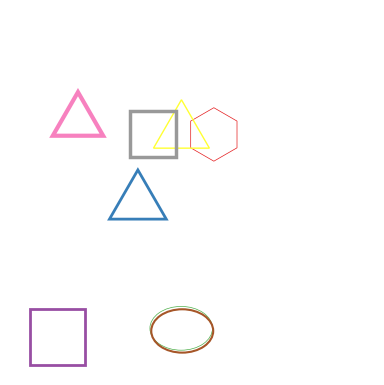[{"shape": "hexagon", "thickness": 0.5, "radius": 0.35, "center": [0.555, 0.651]}, {"shape": "triangle", "thickness": 2, "radius": 0.43, "center": [0.358, 0.473]}, {"shape": "oval", "thickness": 0.5, "radius": 0.41, "center": [0.471, 0.147]}, {"shape": "square", "thickness": 2, "radius": 0.36, "center": [0.149, 0.125]}, {"shape": "triangle", "thickness": 1, "radius": 0.42, "center": [0.471, 0.657]}, {"shape": "oval", "thickness": 1.5, "radius": 0.4, "center": [0.473, 0.14]}, {"shape": "triangle", "thickness": 3, "radius": 0.38, "center": [0.203, 0.685]}, {"shape": "square", "thickness": 2.5, "radius": 0.3, "center": [0.398, 0.653]}]